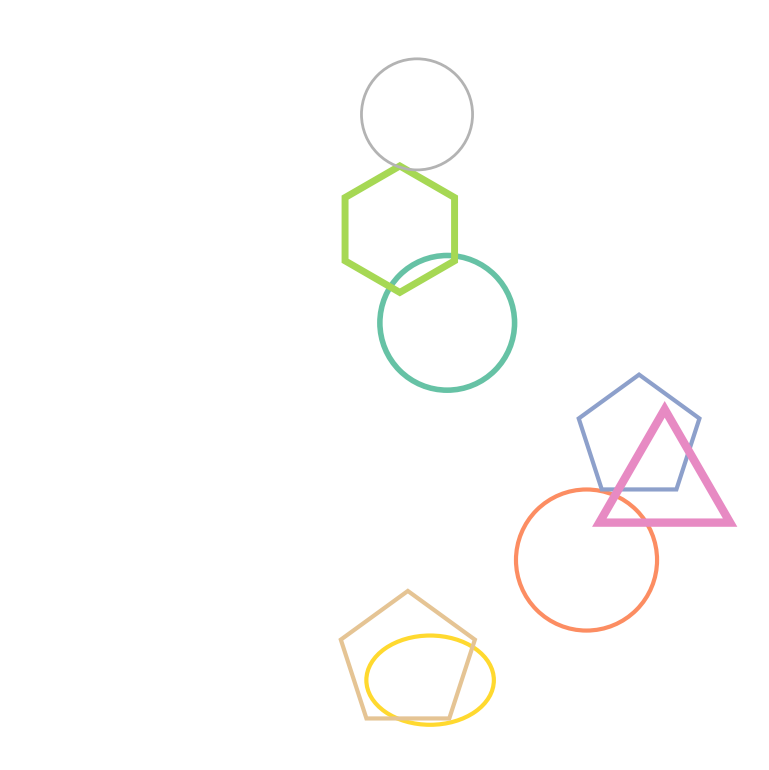[{"shape": "circle", "thickness": 2, "radius": 0.44, "center": [0.581, 0.581]}, {"shape": "circle", "thickness": 1.5, "radius": 0.46, "center": [0.762, 0.273]}, {"shape": "pentagon", "thickness": 1.5, "radius": 0.41, "center": [0.83, 0.431]}, {"shape": "triangle", "thickness": 3, "radius": 0.49, "center": [0.863, 0.37]}, {"shape": "hexagon", "thickness": 2.5, "radius": 0.41, "center": [0.519, 0.702]}, {"shape": "oval", "thickness": 1.5, "radius": 0.41, "center": [0.559, 0.117]}, {"shape": "pentagon", "thickness": 1.5, "radius": 0.46, "center": [0.53, 0.141]}, {"shape": "circle", "thickness": 1, "radius": 0.36, "center": [0.542, 0.851]}]